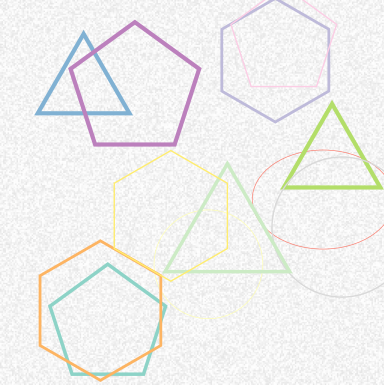[{"shape": "pentagon", "thickness": 2.5, "radius": 0.79, "center": [0.28, 0.156]}, {"shape": "circle", "thickness": 0.5, "radius": 0.71, "center": [0.541, 0.314]}, {"shape": "hexagon", "thickness": 2, "radius": 0.8, "center": [0.715, 0.844]}, {"shape": "oval", "thickness": 0.5, "radius": 0.92, "center": [0.839, 0.482]}, {"shape": "triangle", "thickness": 3, "radius": 0.69, "center": [0.217, 0.774]}, {"shape": "hexagon", "thickness": 2, "radius": 0.91, "center": [0.261, 0.193]}, {"shape": "triangle", "thickness": 3, "radius": 0.72, "center": [0.862, 0.585]}, {"shape": "pentagon", "thickness": 1, "radius": 0.72, "center": [0.737, 0.892]}, {"shape": "circle", "thickness": 1, "radius": 0.91, "center": [0.888, 0.41]}, {"shape": "pentagon", "thickness": 3, "radius": 0.88, "center": [0.35, 0.767]}, {"shape": "triangle", "thickness": 2.5, "radius": 0.93, "center": [0.591, 0.388]}, {"shape": "hexagon", "thickness": 1, "radius": 0.85, "center": [0.444, 0.439]}]